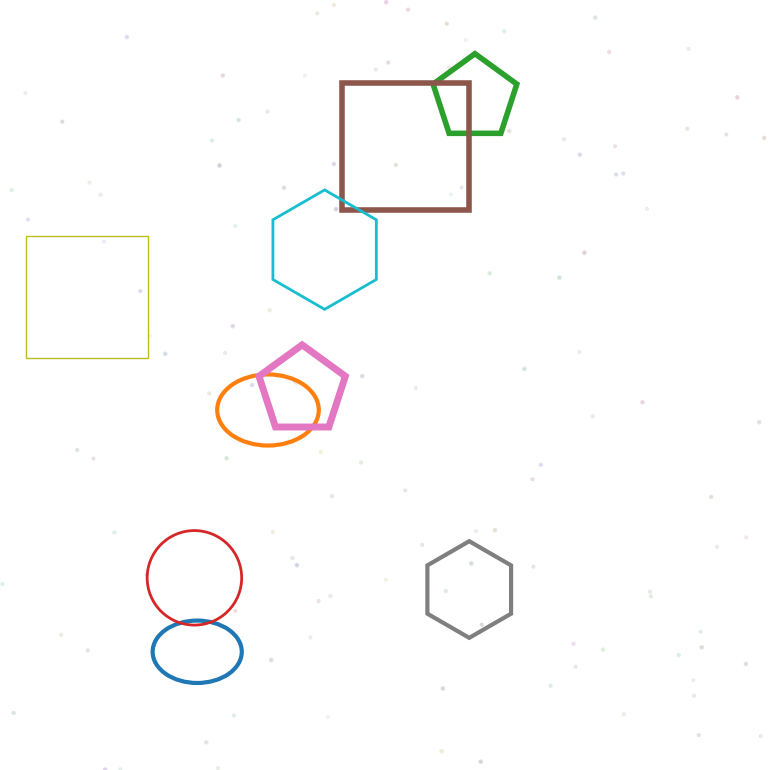[{"shape": "oval", "thickness": 1.5, "radius": 0.29, "center": [0.256, 0.154]}, {"shape": "oval", "thickness": 1.5, "radius": 0.33, "center": [0.348, 0.468]}, {"shape": "pentagon", "thickness": 2, "radius": 0.29, "center": [0.617, 0.873]}, {"shape": "circle", "thickness": 1, "radius": 0.31, "center": [0.252, 0.25]}, {"shape": "square", "thickness": 2, "radius": 0.41, "center": [0.527, 0.81]}, {"shape": "pentagon", "thickness": 2.5, "radius": 0.29, "center": [0.392, 0.493]}, {"shape": "hexagon", "thickness": 1.5, "radius": 0.31, "center": [0.609, 0.234]}, {"shape": "square", "thickness": 0.5, "radius": 0.4, "center": [0.113, 0.614]}, {"shape": "hexagon", "thickness": 1, "radius": 0.39, "center": [0.422, 0.676]}]